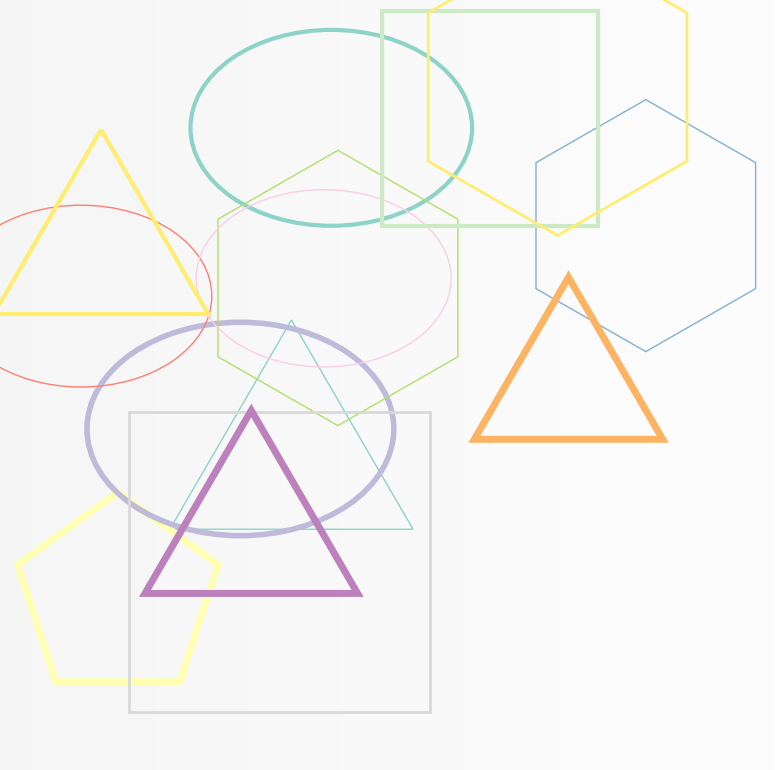[{"shape": "oval", "thickness": 1.5, "radius": 0.91, "center": [0.427, 0.834]}, {"shape": "triangle", "thickness": 0.5, "radius": 0.91, "center": [0.376, 0.403]}, {"shape": "pentagon", "thickness": 2.5, "radius": 0.68, "center": [0.152, 0.225]}, {"shape": "oval", "thickness": 2, "radius": 0.99, "center": [0.31, 0.443]}, {"shape": "oval", "thickness": 0.5, "radius": 0.84, "center": [0.105, 0.615]}, {"shape": "hexagon", "thickness": 0.5, "radius": 0.82, "center": [0.833, 0.707]}, {"shape": "triangle", "thickness": 2.5, "radius": 0.7, "center": [0.734, 0.5]}, {"shape": "hexagon", "thickness": 0.5, "radius": 0.89, "center": [0.436, 0.626]}, {"shape": "oval", "thickness": 0.5, "radius": 0.82, "center": [0.418, 0.639]}, {"shape": "square", "thickness": 1, "radius": 0.97, "center": [0.361, 0.27]}, {"shape": "triangle", "thickness": 2.5, "radius": 0.79, "center": [0.324, 0.309]}, {"shape": "square", "thickness": 1.5, "radius": 0.7, "center": [0.632, 0.847]}, {"shape": "hexagon", "thickness": 1, "radius": 0.96, "center": [0.719, 0.887]}, {"shape": "triangle", "thickness": 1.5, "radius": 0.8, "center": [0.13, 0.672]}]